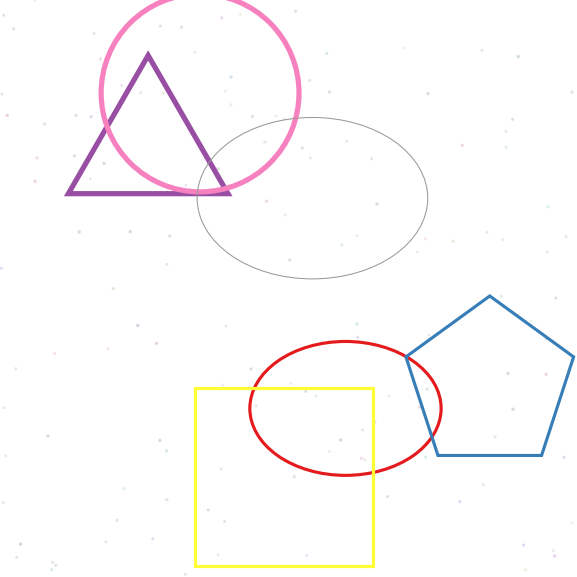[{"shape": "oval", "thickness": 1.5, "radius": 0.83, "center": [0.598, 0.292]}, {"shape": "pentagon", "thickness": 1.5, "radius": 0.76, "center": [0.848, 0.334]}, {"shape": "triangle", "thickness": 2.5, "radius": 0.8, "center": [0.257, 0.744]}, {"shape": "square", "thickness": 1.5, "radius": 0.77, "center": [0.492, 0.173]}, {"shape": "circle", "thickness": 2.5, "radius": 0.86, "center": [0.346, 0.838]}, {"shape": "oval", "thickness": 0.5, "radius": 1.0, "center": [0.541, 0.656]}]